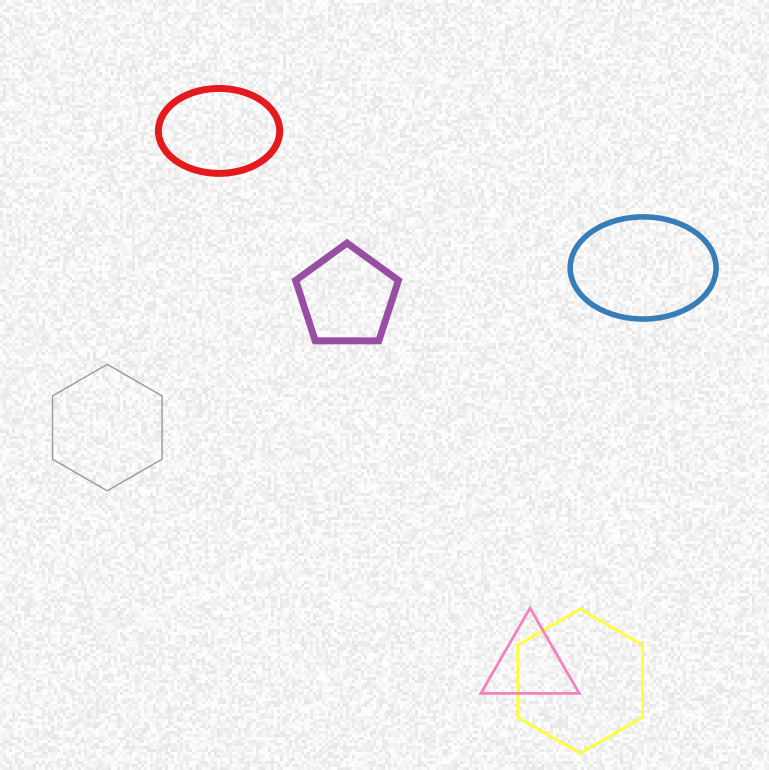[{"shape": "oval", "thickness": 2.5, "radius": 0.39, "center": [0.284, 0.83]}, {"shape": "oval", "thickness": 2, "radius": 0.47, "center": [0.835, 0.652]}, {"shape": "pentagon", "thickness": 2.5, "radius": 0.35, "center": [0.451, 0.614]}, {"shape": "hexagon", "thickness": 1, "radius": 0.47, "center": [0.753, 0.115]}, {"shape": "triangle", "thickness": 1, "radius": 0.37, "center": [0.688, 0.136]}, {"shape": "hexagon", "thickness": 0.5, "radius": 0.41, "center": [0.139, 0.445]}]